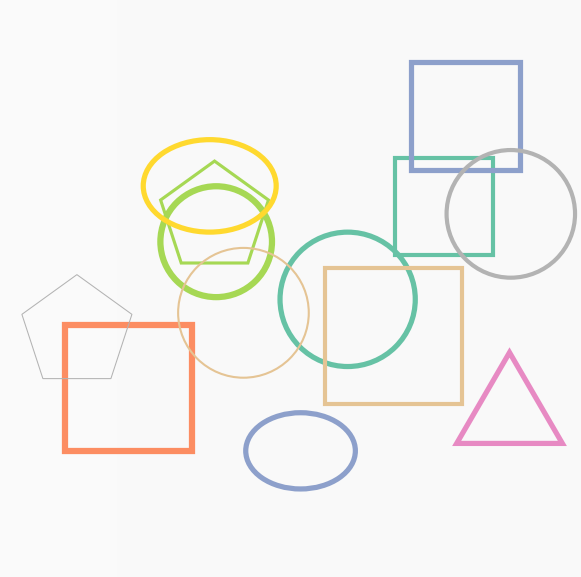[{"shape": "circle", "thickness": 2.5, "radius": 0.58, "center": [0.598, 0.481]}, {"shape": "square", "thickness": 2, "radius": 0.42, "center": [0.764, 0.641]}, {"shape": "square", "thickness": 3, "radius": 0.55, "center": [0.221, 0.327]}, {"shape": "square", "thickness": 2.5, "radius": 0.47, "center": [0.801, 0.797]}, {"shape": "oval", "thickness": 2.5, "radius": 0.47, "center": [0.517, 0.218]}, {"shape": "triangle", "thickness": 2.5, "radius": 0.52, "center": [0.877, 0.284]}, {"shape": "circle", "thickness": 3, "radius": 0.48, "center": [0.372, 0.581]}, {"shape": "pentagon", "thickness": 1.5, "radius": 0.49, "center": [0.369, 0.623]}, {"shape": "oval", "thickness": 2.5, "radius": 0.57, "center": [0.361, 0.677]}, {"shape": "square", "thickness": 2, "radius": 0.59, "center": [0.677, 0.417]}, {"shape": "circle", "thickness": 1, "radius": 0.56, "center": [0.419, 0.457]}, {"shape": "circle", "thickness": 2, "radius": 0.55, "center": [0.879, 0.629]}, {"shape": "pentagon", "thickness": 0.5, "radius": 0.5, "center": [0.132, 0.424]}]